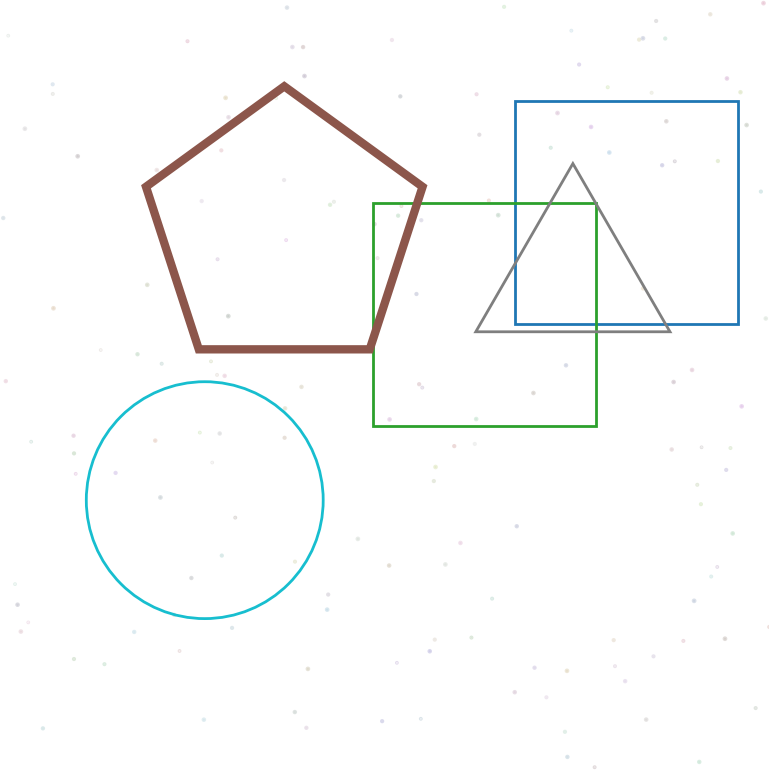[{"shape": "square", "thickness": 1, "radius": 0.72, "center": [0.814, 0.724]}, {"shape": "square", "thickness": 1, "radius": 0.72, "center": [0.629, 0.591]}, {"shape": "pentagon", "thickness": 3, "radius": 0.94, "center": [0.369, 0.699]}, {"shape": "triangle", "thickness": 1, "radius": 0.73, "center": [0.744, 0.642]}, {"shape": "circle", "thickness": 1, "radius": 0.77, "center": [0.266, 0.35]}]